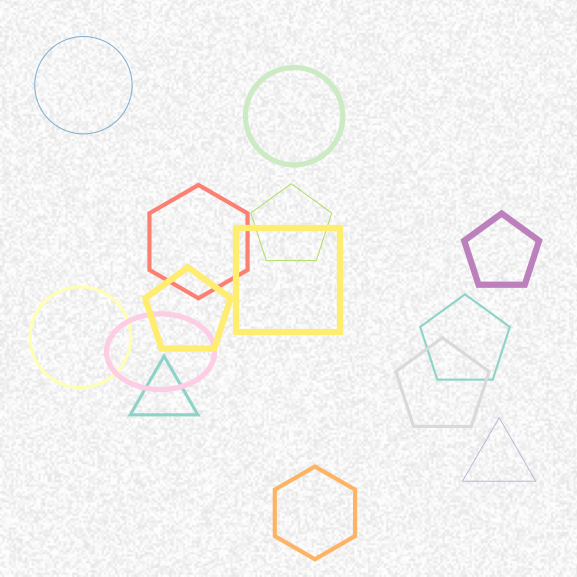[{"shape": "triangle", "thickness": 1.5, "radius": 0.34, "center": [0.284, 0.315]}, {"shape": "pentagon", "thickness": 1, "radius": 0.41, "center": [0.805, 0.408]}, {"shape": "circle", "thickness": 1.5, "radius": 0.44, "center": [0.139, 0.415]}, {"shape": "triangle", "thickness": 0.5, "radius": 0.37, "center": [0.864, 0.202]}, {"shape": "hexagon", "thickness": 2, "radius": 0.49, "center": [0.344, 0.581]}, {"shape": "circle", "thickness": 0.5, "radius": 0.42, "center": [0.144, 0.852]}, {"shape": "hexagon", "thickness": 2, "radius": 0.4, "center": [0.545, 0.111]}, {"shape": "pentagon", "thickness": 0.5, "radius": 0.37, "center": [0.504, 0.607]}, {"shape": "oval", "thickness": 2.5, "radius": 0.47, "center": [0.278, 0.39]}, {"shape": "pentagon", "thickness": 1.5, "radius": 0.42, "center": [0.766, 0.329]}, {"shape": "pentagon", "thickness": 3, "radius": 0.34, "center": [0.869, 0.561]}, {"shape": "circle", "thickness": 2.5, "radius": 0.42, "center": [0.509, 0.798]}, {"shape": "pentagon", "thickness": 3, "radius": 0.39, "center": [0.325, 0.459]}, {"shape": "square", "thickness": 3, "radius": 0.45, "center": [0.499, 0.514]}]